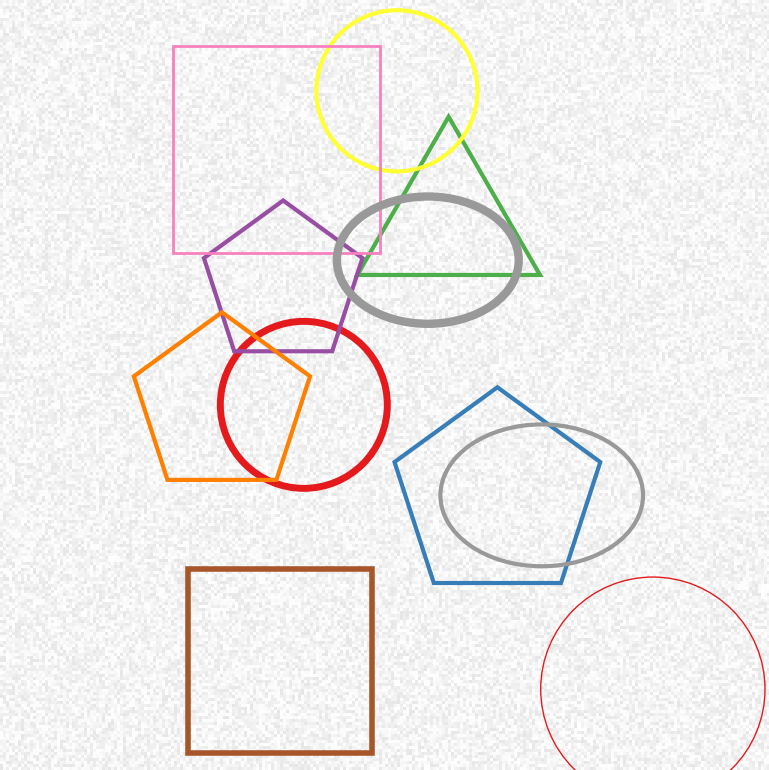[{"shape": "circle", "thickness": 2.5, "radius": 0.54, "center": [0.395, 0.474]}, {"shape": "circle", "thickness": 0.5, "radius": 0.73, "center": [0.848, 0.105]}, {"shape": "pentagon", "thickness": 1.5, "radius": 0.7, "center": [0.646, 0.357]}, {"shape": "triangle", "thickness": 1.5, "radius": 0.68, "center": [0.583, 0.711]}, {"shape": "pentagon", "thickness": 1.5, "radius": 0.54, "center": [0.368, 0.631]}, {"shape": "pentagon", "thickness": 1.5, "radius": 0.6, "center": [0.288, 0.474]}, {"shape": "circle", "thickness": 1.5, "radius": 0.52, "center": [0.516, 0.882]}, {"shape": "square", "thickness": 2, "radius": 0.6, "center": [0.363, 0.141]}, {"shape": "square", "thickness": 1, "radius": 0.67, "center": [0.359, 0.806]}, {"shape": "oval", "thickness": 1.5, "radius": 0.66, "center": [0.704, 0.357]}, {"shape": "oval", "thickness": 3, "radius": 0.59, "center": [0.556, 0.662]}]